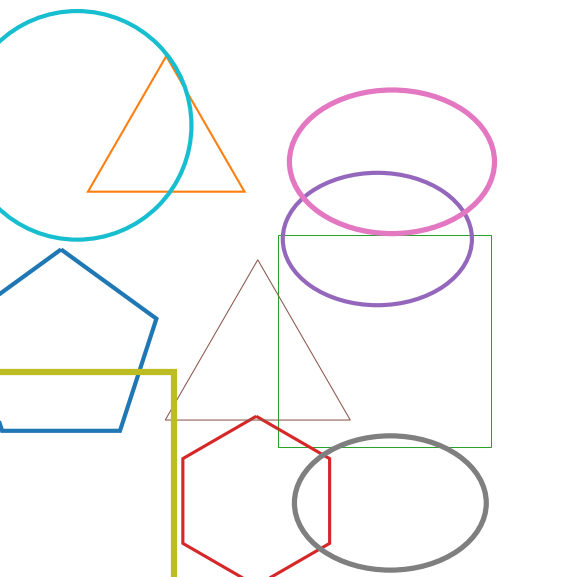[{"shape": "pentagon", "thickness": 2, "radius": 0.87, "center": [0.106, 0.394]}, {"shape": "triangle", "thickness": 1, "radius": 0.78, "center": [0.288, 0.745]}, {"shape": "square", "thickness": 0.5, "radius": 0.92, "center": [0.666, 0.409]}, {"shape": "hexagon", "thickness": 1.5, "radius": 0.73, "center": [0.444, 0.132]}, {"shape": "oval", "thickness": 2, "radius": 0.82, "center": [0.653, 0.585]}, {"shape": "triangle", "thickness": 0.5, "radius": 0.92, "center": [0.446, 0.364]}, {"shape": "oval", "thickness": 2.5, "radius": 0.89, "center": [0.679, 0.719]}, {"shape": "oval", "thickness": 2.5, "radius": 0.83, "center": [0.676, 0.128]}, {"shape": "square", "thickness": 3, "radius": 0.95, "center": [0.11, 0.165]}, {"shape": "circle", "thickness": 2, "radius": 0.99, "center": [0.134, 0.782]}]